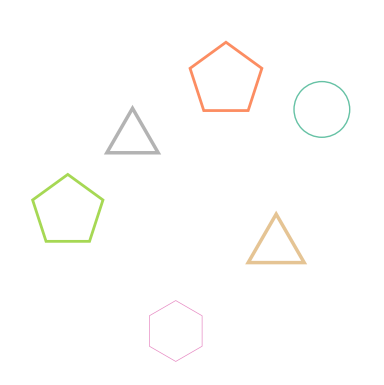[{"shape": "circle", "thickness": 1, "radius": 0.36, "center": [0.836, 0.716]}, {"shape": "pentagon", "thickness": 2, "radius": 0.49, "center": [0.587, 0.792]}, {"shape": "hexagon", "thickness": 0.5, "radius": 0.4, "center": [0.456, 0.14]}, {"shape": "pentagon", "thickness": 2, "radius": 0.48, "center": [0.176, 0.451]}, {"shape": "triangle", "thickness": 2.5, "radius": 0.42, "center": [0.717, 0.36]}, {"shape": "triangle", "thickness": 2.5, "radius": 0.38, "center": [0.344, 0.642]}]